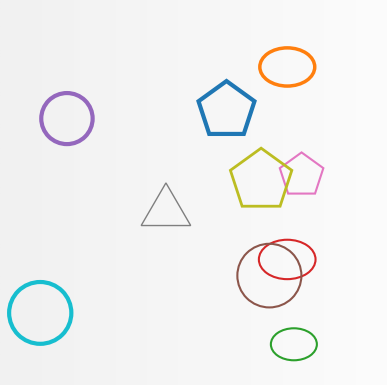[{"shape": "pentagon", "thickness": 3, "radius": 0.38, "center": [0.585, 0.714]}, {"shape": "oval", "thickness": 2.5, "radius": 0.35, "center": [0.741, 0.826]}, {"shape": "oval", "thickness": 1.5, "radius": 0.3, "center": [0.758, 0.106]}, {"shape": "oval", "thickness": 1.5, "radius": 0.37, "center": [0.741, 0.326]}, {"shape": "circle", "thickness": 3, "radius": 0.33, "center": [0.173, 0.692]}, {"shape": "circle", "thickness": 1.5, "radius": 0.41, "center": [0.695, 0.284]}, {"shape": "pentagon", "thickness": 1.5, "radius": 0.3, "center": [0.778, 0.545]}, {"shape": "triangle", "thickness": 1, "radius": 0.37, "center": [0.428, 0.451]}, {"shape": "pentagon", "thickness": 2, "radius": 0.42, "center": [0.674, 0.532]}, {"shape": "circle", "thickness": 3, "radius": 0.4, "center": [0.104, 0.187]}]